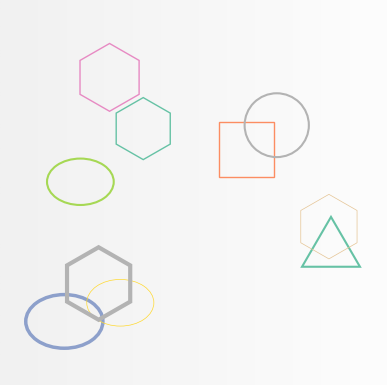[{"shape": "hexagon", "thickness": 1, "radius": 0.4, "center": [0.37, 0.666]}, {"shape": "triangle", "thickness": 1.5, "radius": 0.43, "center": [0.854, 0.35]}, {"shape": "square", "thickness": 1, "radius": 0.36, "center": [0.636, 0.612]}, {"shape": "oval", "thickness": 2.5, "radius": 0.5, "center": [0.166, 0.165]}, {"shape": "hexagon", "thickness": 1, "radius": 0.44, "center": [0.283, 0.799]}, {"shape": "oval", "thickness": 1.5, "radius": 0.43, "center": [0.207, 0.528]}, {"shape": "oval", "thickness": 0.5, "radius": 0.43, "center": [0.31, 0.214]}, {"shape": "hexagon", "thickness": 0.5, "radius": 0.42, "center": [0.849, 0.411]}, {"shape": "circle", "thickness": 1.5, "radius": 0.41, "center": [0.714, 0.675]}, {"shape": "hexagon", "thickness": 3, "radius": 0.47, "center": [0.254, 0.264]}]